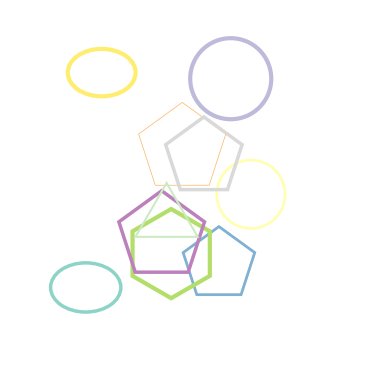[{"shape": "oval", "thickness": 2.5, "radius": 0.46, "center": [0.223, 0.253]}, {"shape": "circle", "thickness": 2, "radius": 0.44, "center": [0.652, 0.495]}, {"shape": "circle", "thickness": 3, "radius": 0.53, "center": [0.599, 0.796]}, {"shape": "pentagon", "thickness": 2, "radius": 0.49, "center": [0.569, 0.314]}, {"shape": "pentagon", "thickness": 0.5, "radius": 0.6, "center": [0.473, 0.615]}, {"shape": "hexagon", "thickness": 3, "radius": 0.58, "center": [0.445, 0.341]}, {"shape": "pentagon", "thickness": 2.5, "radius": 0.52, "center": [0.53, 0.592]}, {"shape": "pentagon", "thickness": 2.5, "radius": 0.58, "center": [0.42, 0.388]}, {"shape": "triangle", "thickness": 1.5, "radius": 0.47, "center": [0.433, 0.431]}, {"shape": "oval", "thickness": 3, "radius": 0.44, "center": [0.264, 0.811]}]